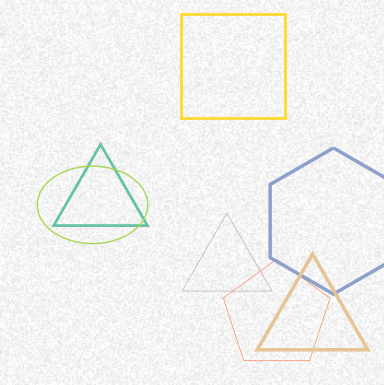[{"shape": "triangle", "thickness": 2, "radius": 0.7, "center": [0.261, 0.484]}, {"shape": "pentagon", "thickness": 0.5, "radius": 0.73, "center": [0.719, 0.181]}, {"shape": "hexagon", "thickness": 2.5, "radius": 0.95, "center": [0.866, 0.426]}, {"shape": "oval", "thickness": 1, "radius": 0.72, "center": [0.24, 0.468]}, {"shape": "square", "thickness": 2, "radius": 0.68, "center": [0.604, 0.83]}, {"shape": "triangle", "thickness": 2.5, "radius": 0.83, "center": [0.812, 0.174]}, {"shape": "triangle", "thickness": 0.5, "radius": 0.67, "center": [0.589, 0.311]}]